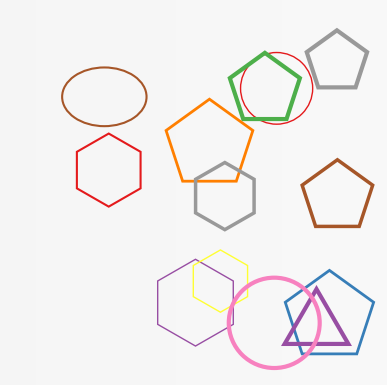[{"shape": "circle", "thickness": 1, "radius": 0.47, "center": [0.714, 0.771]}, {"shape": "hexagon", "thickness": 1.5, "radius": 0.47, "center": [0.281, 0.558]}, {"shape": "pentagon", "thickness": 2, "radius": 0.6, "center": [0.85, 0.178]}, {"shape": "pentagon", "thickness": 3, "radius": 0.48, "center": [0.684, 0.768]}, {"shape": "triangle", "thickness": 3, "radius": 0.47, "center": [0.817, 0.154]}, {"shape": "hexagon", "thickness": 1, "radius": 0.56, "center": [0.504, 0.214]}, {"shape": "pentagon", "thickness": 2, "radius": 0.59, "center": [0.541, 0.625]}, {"shape": "hexagon", "thickness": 1, "radius": 0.4, "center": [0.569, 0.27]}, {"shape": "pentagon", "thickness": 2.5, "radius": 0.48, "center": [0.871, 0.489]}, {"shape": "oval", "thickness": 1.5, "radius": 0.54, "center": [0.269, 0.749]}, {"shape": "circle", "thickness": 3, "radius": 0.59, "center": [0.708, 0.161]}, {"shape": "pentagon", "thickness": 3, "radius": 0.41, "center": [0.869, 0.839]}, {"shape": "hexagon", "thickness": 2.5, "radius": 0.44, "center": [0.58, 0.491]}]